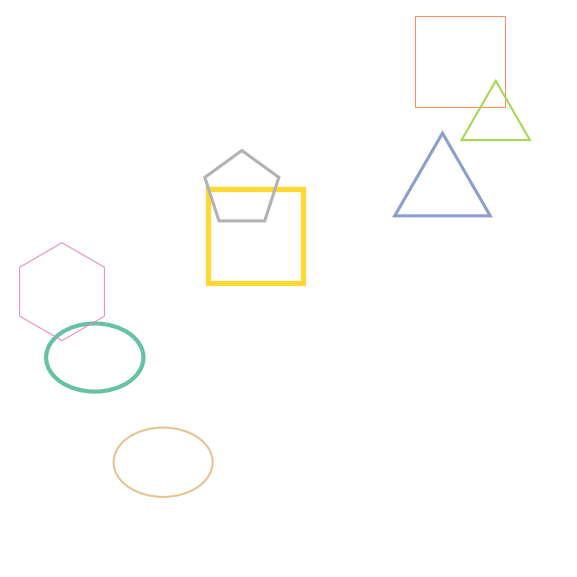[{"shape": "oval", "thickness": 2, "radius": 0.42, "center": [0.164, 0.38]}, {"shape": "square", "thickness": 0.5, "radius": 0.39, "center": [0.797, 0.893]}, {"shape": "triangle", "thickness": 1.5, "radius": 0.48, "center": [0.766, 0.673]}, {"shape": "hexagon", "thickness": 0.5, "radius": 0.42, "center": [0.107, 0.494]}, {"shape": "triangle", "thickness": 1, "radius": 0.34, "center": [0.858, 0.791]}, {"shape": "square", "thickness": 2.5, "radius": 0.41, "center": [0.442, 0.59]}, {"shape": "oval", "thickness": 1, "radius": 0.43, "center": [0.282, 0.199]}, {"shape": "pentagon", "thickness": 1.5, "radius": 0.34, "center": [0.419, 0.671]}]